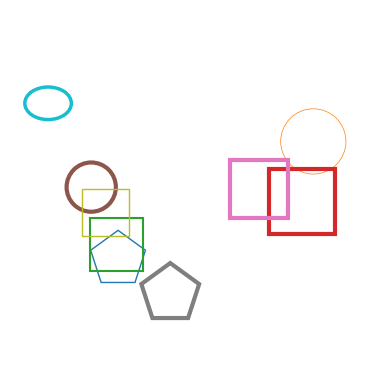[{"shape": "pentagon", "thickness": 1, "radius": 0.37, "center": [0.307, 0.327]}, {"shape": "circle", "thickness": 0.5, "radius": 0.42, "center": [0.814, 0.633]}, {"shape": "square", "thickness": 1.5, "radius": 0.34, "center": [0.302, 0.365]}, {"shape": "square", "thickness": 3, "radius": 0.43, "center": [0.785, 0.477]}, {"shape": "circle", "thickness": 3, "radius": 0.32, "center": [0.237, 0.514]}, {"shape": "square", "thickness": 3, "radius": 0.38, "center": [0.673, 0.51]}, {"shape": "pentagon", "thickness": 3, "radius": 0.39, "center": [0.442, 0.238]}, {"shape": "square", "thickness": 1, "radius": 0.3, "center": [0.275, 0.448]}, {"shape": "oval", "thickness": 2.5, "radius": 0.3, "center": [0.125, 0.732]}]